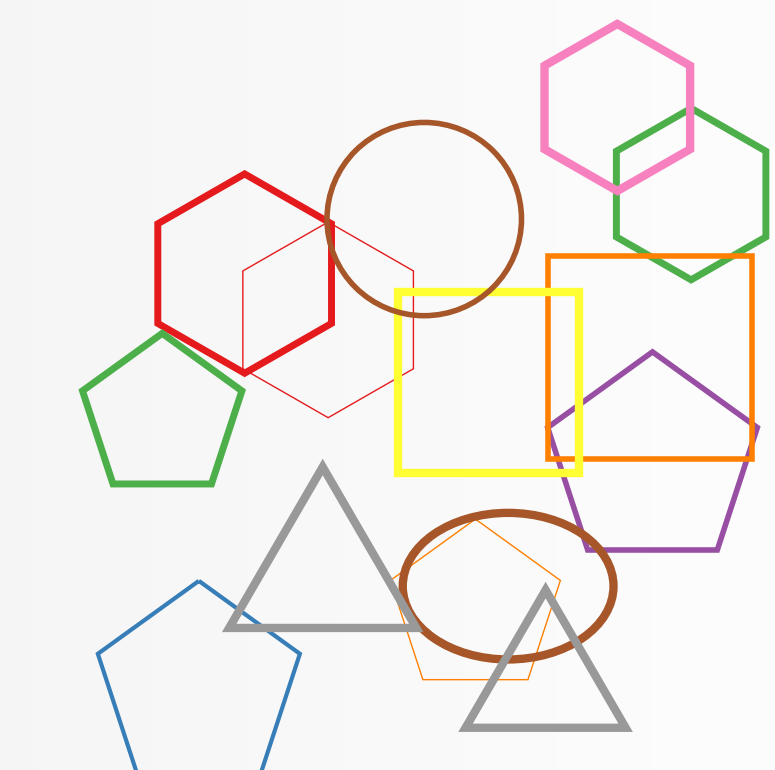[{"shape": "hexagon", "thickness": 0.5, "radius": 0.64, "center": [0.423, 0.585]}, {"shape": "hexagon", "thickness": 2.5, "radius": 0.65, "center": [0.316, 0.645]}, {"shape": "pentagon", "thickness": 1.5, "radius": 0.69, "center": [0.257, 0.109]}, {"shape": "hexagon", "thickness": 2.5, "radius": 0.56, "center": [0.892, 0.748]}, {"shape": "pentagon", "thickness": 2.5, "radius": 0.54, "center": [0.209, 0.459]}, {"shape": "pentagon", "thickness": 2, "radius": 0.71, "center": [0.842, 0.401]}, {"shape": "pentagon", "thickness": 0.5, "radius": 0.58, "center": [0.613, 0.211]}, {"shape": "square", "thickness": 2, "radius": 0.66, "center": [0.839, 0.536]}, {"shape": "square", "thickness": 3, "radius": 0.59, "center": [0.63, 0.503]}, {"shape": "oval", "thickness": 3, "radius": 0.68, "center": [0.656, 0.239]}, {"shape": "circle", "thickness": 2, "radius": 0.63, "center": [0.547, 0.715]}, {"shape": "hexagon", "thickness": 3, "radius": 0.54, "center": [0.797, 0.86]}, {"shape": "triangle", "thickness": 3, "radius": 0.7, "center": [0.416, 0.254]}, {"shape": "triangle", "thickness": 3, "radius": 0.6, "center": [0.704, 0.114]}]